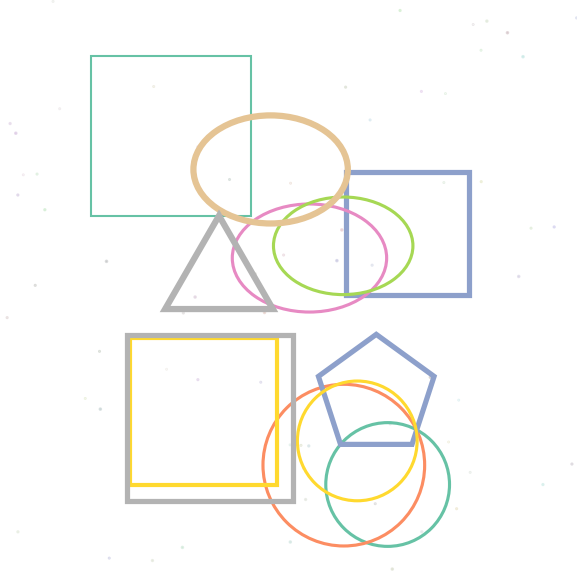[{"shape": "circle", "thickness": 1.5, "radius": 0.54, "center": [0.671, 0.16]}, {"shape": "square", "thickness": 1, "radius": 0.69, "center": [0.296, 0.764]}, {"shape": "circle", "thickness": 1.5, "radius": 0.7, "center": [0.595, 0.194]}, {"shape": "pentagon", "thickness": 2.5, "radius": 0.53, "center": [0.652, 0.315]}, {"shape": "square", "thickness": 2.5, "radius": 0.53, "center": [0.706, 0.595]}, {"shape": "oval", "thickness": 1.5, "radius": 0.67, "center": [0.536, 0.552]}, {"shape": "oval", "thickness": 1.5, "radius": 0.6, "center": [0.594, 0.573]}, {"shape": "square", "thickness": 2, "radius": 0.63, "center": [0.352, 0.287]}, {"shape": "circle", "thickness": 1.5, "radius": 0.52, "center": [0.619, 0.236]}, {"shape": "oval", "thickness": 3, "radius": 0.67, "center": [0.469, 0.706]}, {"shape": "square", "thickness": 2.5, "radius": 0.72, "center": [0.364, 0.275]}, {"shape": "triangle", "thickness": 3, "radius": 0.54, "center": [0.379, 0.518]}]